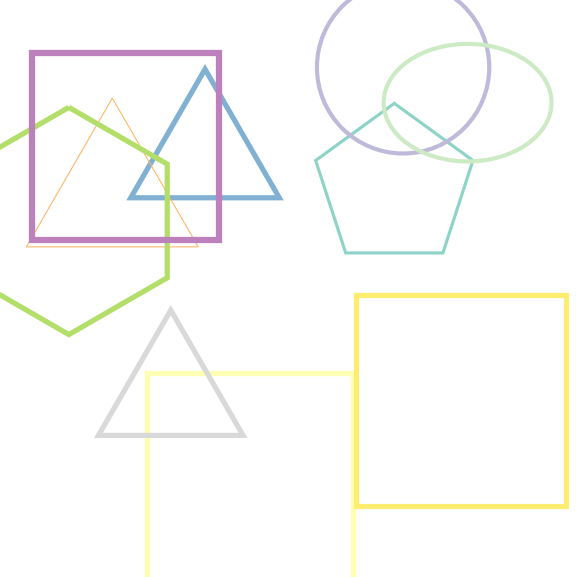[{"shape": "pentagon", "thickness": 1.5, "radius": 0.72, "center": [0.683, 0.677]}, {"shape": "square", "thickness": 2.5, "radius": 0.89, "center": [0.433, 0.174]}, {"shape": "circle", "thickness": 2, "radius": 0.75, "center": [0.698, 0.883]}, {"shape": "triangle", "thickness": 2.5, "radius": 0.74, "center": [0.355, 0.731]}, {"shape": "triangle", "thickness": 0.5, "radius": 0.86, "center": [0.194, 0.658]}, {"shape": "hexagon", "thickness": 2.5, "radius": 0.98, "center": [0.119, 0.617]}, {"shape": "triangle", "thickness": 2.5, "radius": 0.72, "center": [0.296, 0.317]}, {"shape": "square", "thickness": 3, "radius": 0.81, "center": [0.218, 0.746]}, {"shape": "oval", "thickness": 2, "radius": 0.73, "center": [0.81, 0.821]}, {"shape": "square", "thickness": 2.5, "radius": 0.91, "center": [0.798, 0.306]}]